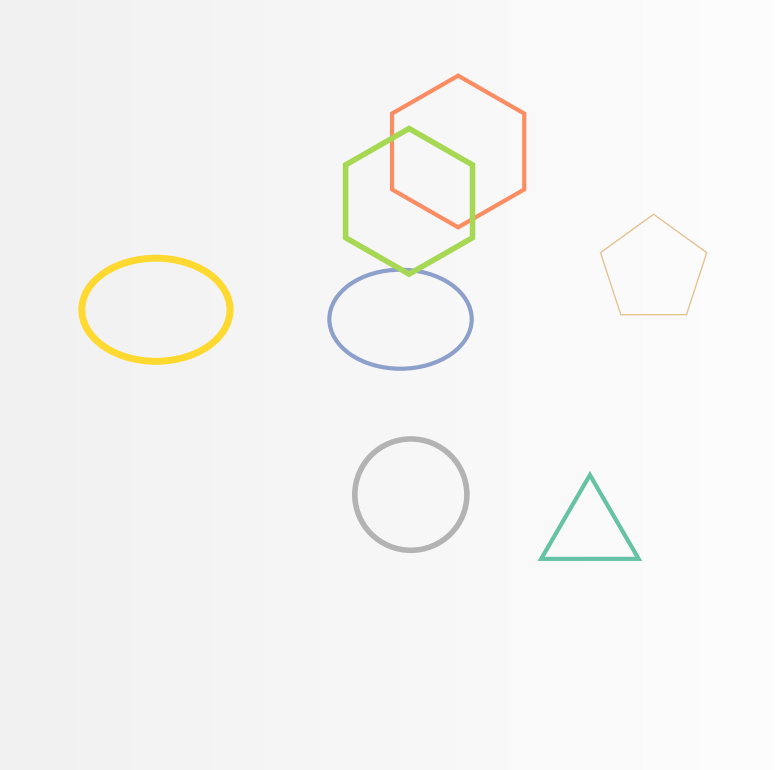[{"shape": "triangle", "thickness": 1.5, "radius": 0.36, "center": [0.761, 0.311]}, {"shape": "hexagon", "thickness": 1.5, "radius": 0.49, "center": [0.591, 0.803]}, {"shape": "oval", "thickness": 1.5, "radius": 0.46, "center": [0.517, 0.585]}, {"shape": "hexagon", "thickness": 2, "radius": 0.47, "center": [0.528, 0.739]}, {"shape": "oval", "thickness": 2.5, "radius": 0.48, "center": [0.201, 0.598]}, {"shape": "pentagon", "thickness": 0.5, "radius": 0.36, "center": [0.843, 0.65]}, {"shape": "circle", "thickness": 2, "radius": 0.36, "center": [0.53, 0.358]}]